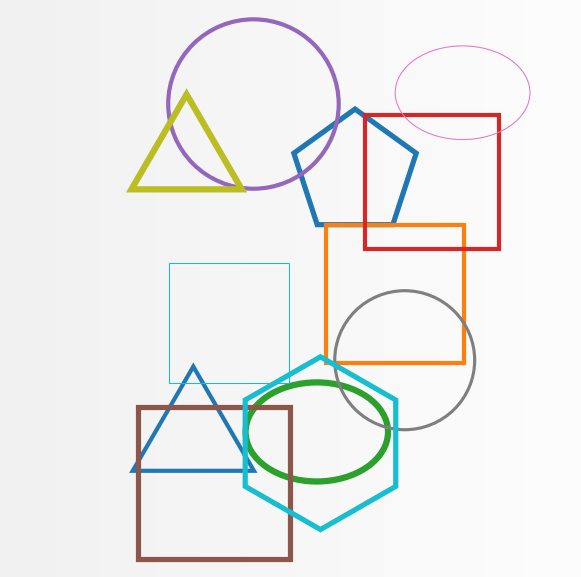[{"shape": "pentagon", "thickness": 2.5, "radius": 0.55, "center": [0.611, 0.7]}, {"shape": "triangle", "thickness": 2, "radius": 0.6, "center": [0.333, 0.244]}, {"shape": "square", "thickness": 2, "radius": 0.59, "center": [0.679, 0.49]}, {"shape": "oval", "thickness": 3, "radius": 0.61, "center": [0.545, 0.251]}, {"shape": "square", "thickness": 2, "radius": 0.58, "center": [0.743, 0.684]}, {"shape": "circle", "thickness": 2, "radius": 0.73, "center": [0.436, 0.819]}, {"shape": "square", "thickness": 2.5, "radius": 0.66, "center": [0.368, 0.163]}, {"shape": "oval", "thickness": 0.5, "radius": 0.58, "center": [0.796, 0.839]}, {"shape": "circle", "thickness": 1.5, "radius": 0.6, "center": [0.696, 0.375]}, {"shape": "triangle", "thickness": 3, "radius": 0.55, "center": [0.321, 0.726]}, {"shape": "hexagon", "thickness": 2.5, "radius": 0.75, "center": [0.551, 0.232]}, {"shape": "square", "thickness": 0.5, "radius": 0.52, "center": [0.394, 0.44]}]